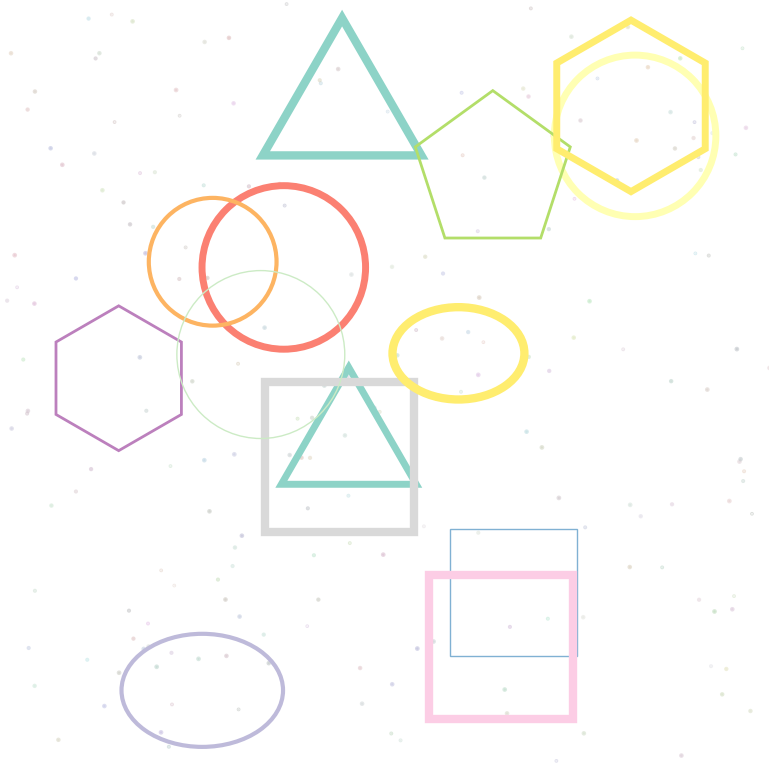[{"shape": "triangle", "thickness": 2.5, "radius": 0.51, "center": [0.453, 0.422]}, {"shape": "triangle", "thickness": 3, "radius": 0.59, "center": [0.444, 0.858]}, {"shape": "circle", "thickness": 2.5, "radius": 0.52, "center": [0.825, 0.824]}, {"shape": "oval", "thickness": 1.5, "radius": 0.52, "center": [0.263, 0.103]}, {"shape": "circle", "thickness": 2.5, "radius": 0.53, "center": [0.369, 0.653]}, {"shape": "square", "thickness": 0.5, "radius": 0.41, "center": [0.667, 0.23]}, {"shape": "circle", "thickness": 1.5, "radius": 0.41, "center": [0.276, 0.66]}, {"shape": "pentagon", "thickness": 1, "radius": 0.53, "center": [0.64, 0.776]}, {"shape": "square", "thickness": 3, "radius": 0.47, "center": [0.651, 0.16]}, {"shape": "square", "thickness": 3, "radius": 0.49, "center": [0.441, 0.407]}, {"shape": "hexagon", "thickness": 1, "radius": 0.47, "center": [0.154, 0.509]}, {"shape": "circle", "thickness": 0.5, "radius": 0.55, "center": [0.339, 0.54]}, {"shape": "hexagon", "thickness": 2.5, "radius": 0.56, "center": [0.819, 0.862]}, {"shape": "oval", "thickness": 3, "radius": 0.43, "center": [0.595, 0.541]}]